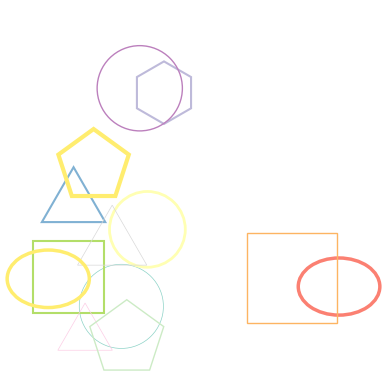[{"shape": "circle", "thickness": 0.5, "radius": 0.55, "center": [0.315, 0.204]}, {"shape": "circle", "thickness": 2, "radius": 0.49, "center": [0.383, 0.404]}, {"shape": "hexagon", "thickness": 1.5, "radius": 0.41, "center": [0.426, 0.759]}, {"shape": "oval", "thickness": 2.5, "radius": 0.53, "center": [0.881, 0.256]}, {"shape": "triangle", "thickness": 1.5, "radius": 0.48, "center": [0.191, 0.471]}, {"shape": "square", "thickness": 1, "radius": 0.59, "center": [0.758, 0.278]}, {"shape": "square", "thickness": 1.5, "radius": 0.46, "center": [0.178, 0.28]}, {"shape": "triangle", "thickness": 0.5, "radius": 0.41, "center": [0.221, 0.131]}, {"shape": "triangle", "thickness": 0.5, "radius": 0.52, "center": [0.291, 0.363]}, {"shape": "circle", "thickness": 1, "radius": 0.55, "center": [0.363, 0.771]}, {"shape": "pentagon", "thickness": 1, "radius": 0.5, "center": [0.329, 0.12]}, {"shape": "pentagon", "thickness": 3, "radius": 0.48, "center": [0.243, 0.569]}, {"shape": "oval", "thickness": 2.5, "radius": 0.53, "center": [0.125, 0.276]}]